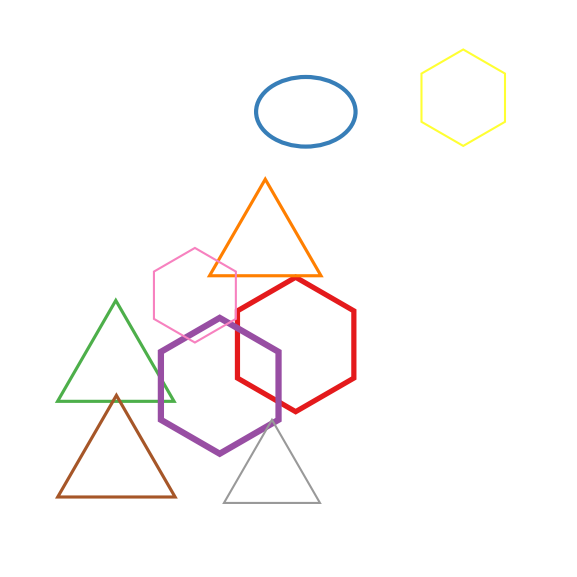[{"shape": "hexagon", "thickness": 2.5, "radius": 0.58, "center": [0.512, 0.403]}, {"shape": "oval", "thickness": 2, "radius": 0.43, "center": [0.53, 0.806]}, {"shape": "triangle", "thickness": 1.5, "radius": 0.58, "center": [0.201, 0.362]}, {"shape": "hexagon", "thickness": 3, "radius": 0.59, "center": [0.38, 0.331]}, {"shape": "triangle", "thickness": 1.5, "radius": 0.56, "center": [0.459, 0.577]}, {"shape": "hexagon", "thickness": 1, "radius": 0.42, "center": [0.802, 0.83]}, {"shape": "triangle", "thickness": 1.5, "radius": 0.59, "center": [0.202, 0.197]}, {"shape": "hexagon", "thickness": 1, "radius": 0.41, "center": [0.337, 0.488]}, {"shape": "triangle", "thickness": 1, "radius": 0.48, "center": [0.471, 0.176]}]